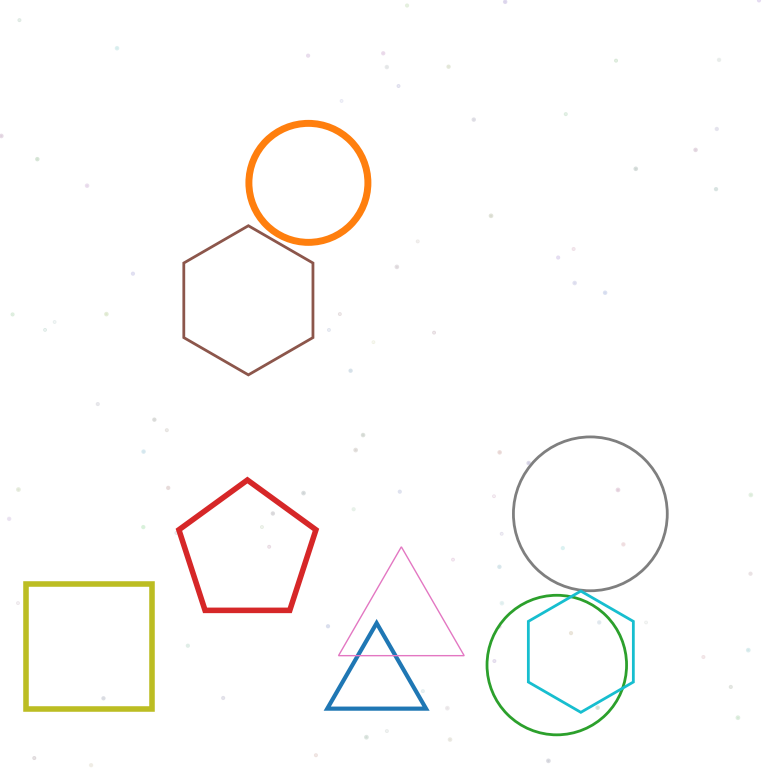[{"shape": "triangle", "thickness": 1.5, "radius": 0.37, "center": [0.489, 0.117]}, {"shape": "circle", "thickness": 2.5, "radius": 0.39, "center": [0.401, 0.763]}, {"shape": "circle", "thickness": 1, "radius": 0.45, "center": [0.723, 0.136]}, {"shape": "pentagon", "thickness": 2, "radius": 0.47, "center": [0.321, 0.283]}, {"shape": "hexagon", "thickness": 1, "radius": 0.48, "center": [0.323, 0.61]}, {"shape": "triangle", "thickness": 0.5, "radius": 0.47, "center": [0.521, 0.196]}, {"shape": "circle", "thickness": 1, "radius": 0.5, "center": [0.767, 0.333]}, {"shape": "square", "thickness": 2, "radius": 0.41, "center": [0.115, 0.16]}, {"shape": "hexagon", "thickness": 1, "radius": 0.39, "center": [0.754, 0.154]}]